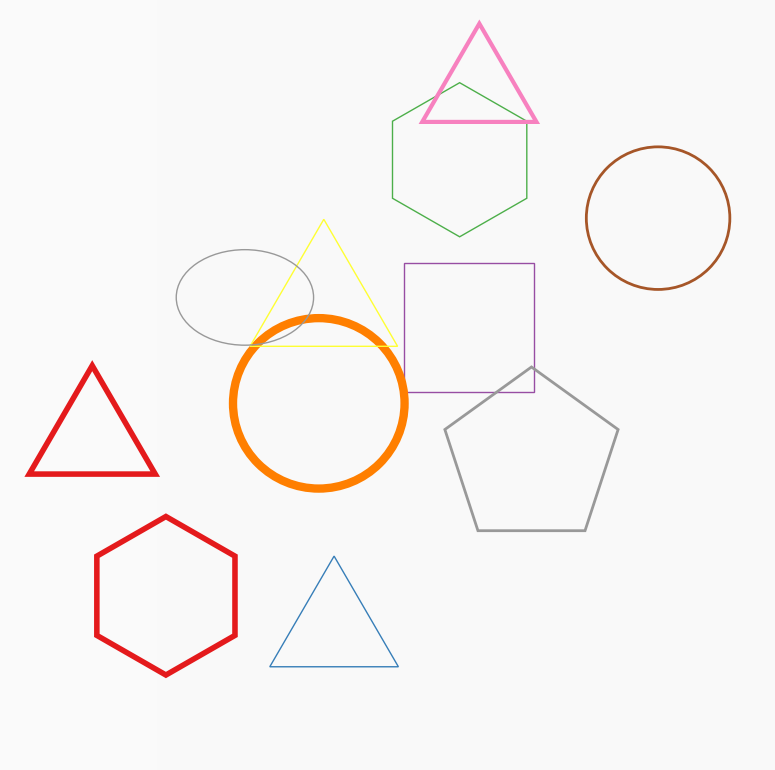[{"shape": "hexagon", "thickness": 2, "radius": 0.51, "center": [0.214, 0.226]}, {"shape": "triangle", "thickness": 2, "radius": 0.47, "center": [0.119, 0.431]}, {"shape": "triangle", "thickness": 0.5, "radius": 0.48, "center": [0.431, 0.182]}, {"shape": "hexagon", "thickness": 0.5, "radius": 0.5, "center": [0.593, 0.793]}, {"shape": "square", "thickness": 0.5, "radius": 0.42, "center": [0.605, 0.575]}, {"shape": "circle", "thickness": 3, "radius": 0.55, "center": [0.411, 0.476]}, {"shape": "triangle", "thickness": 0.5, "radius": 0.55, "center": [0.418, 0.605]}, {"shape": "circle", "thickness": 1, "radius": 0.46, "center": [0.849, 0.717]}, {"shape": "triangle", "thickness": 1.5, "radius": 0.43, "center": [0.619, 0.884]}, {"shape": "oval", "thickness": 0.5, "radius": 0.44, "center": [0.316, 0.614]}, {"shape": "pentagon", "thickness": 1, "radius": 0.59, "center": [0.686, 0.406]}]